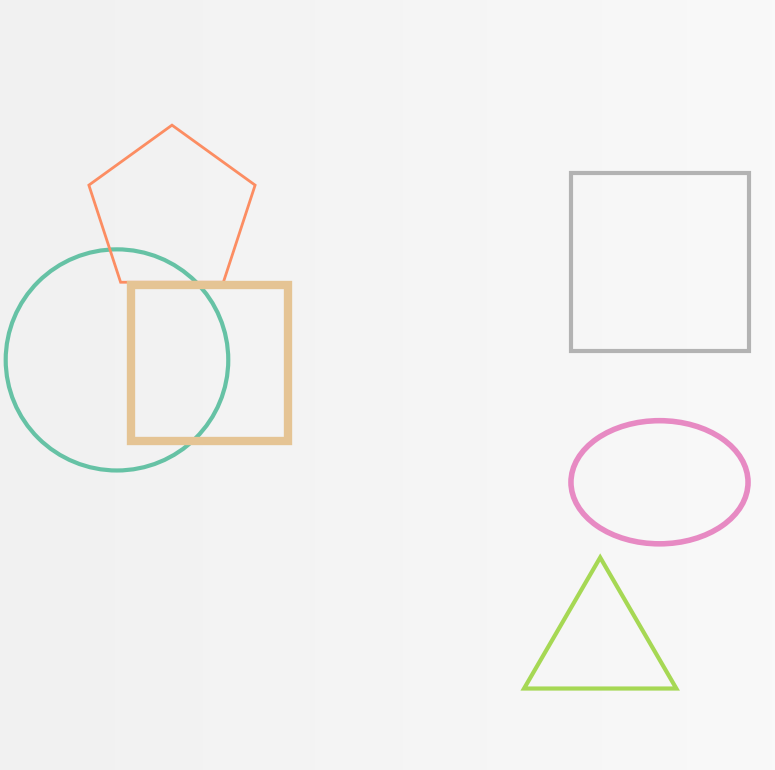[{"shape": "circle", "thickness": 1.5, "radius": 0.72, "center": [0.151, 0.533]}, {"shape": "pentagon", "thickness": 1, "radius": 0.56, "center": [0.222, 0.725]}, {"shape": "oval", "thickness": 2, "radius": 0.57, "center": [0.851, 0.374]}, {"shape": "triangle", "thickness": 1.5, "radius": 0.57, "center": [0.774, 0.163]}, {"shape": "square", "thickness": 3, "radius": 0.51, "center": [0.27, 0.528]}, {"shape": "square", "thickness": 1.5, "radius": 0.57, "center": [0.851, 0.66]}]